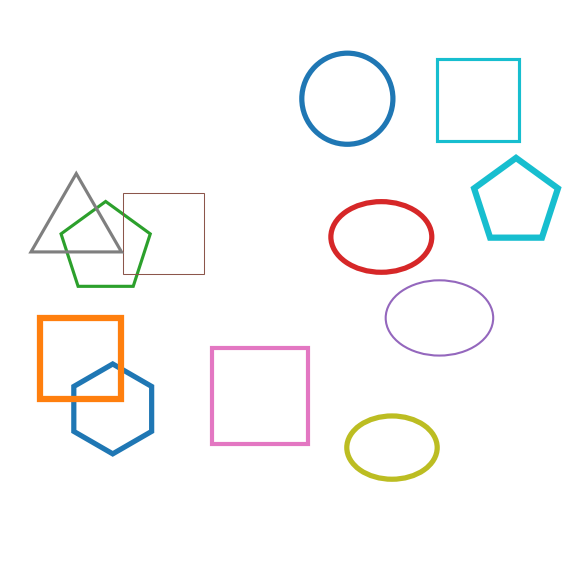[{"shape": "circle", "thickness": 2.5, "radius": 0.39, "center": [0.601, 0.828]}, {"shape": "hexagon", "thickness": 2.5, "radius": 0.39, "center": [0.195, 0.291]}, {"shape": "square", "thickness": 3, "radius": 0.35, "center": [0.14, 0.379]}, {"shape": "pentagon", "thickness": 1.5, "radius": 0.41, "center": [0.183, 0.569]}, {"shape": "oval", "thickness": 2.5, "radius": 0.44, "center": [0.66, 0.589]}, {"shape": "oval", "thickness": 1, "radius": 0.47, "center": [0.761, 0.449]}, {"shape": "square", "thickness": 0.5, "radius": 0.35, "center": [0.283, 0.594]}, {"shape": "square", "thickness": 2, "radius": 0.42, "center": [0.451, 0.313]}, {"shape": "triangle", "thickness": 1.5, "radius": 0.45, "center": [0.132, 0.608]}, {"shape": "oval", "thickness": 2.5, "radius": 0.39, "center": [0.679, 0.224]}, {"shape": "square", "thickness": 1.5, "radius": 0.35, "center": [0.828, 0.826]}, {"shape": "pentagon", "thickness": 3, "radius": 0.38, "center": [0.894, 0.649]}]